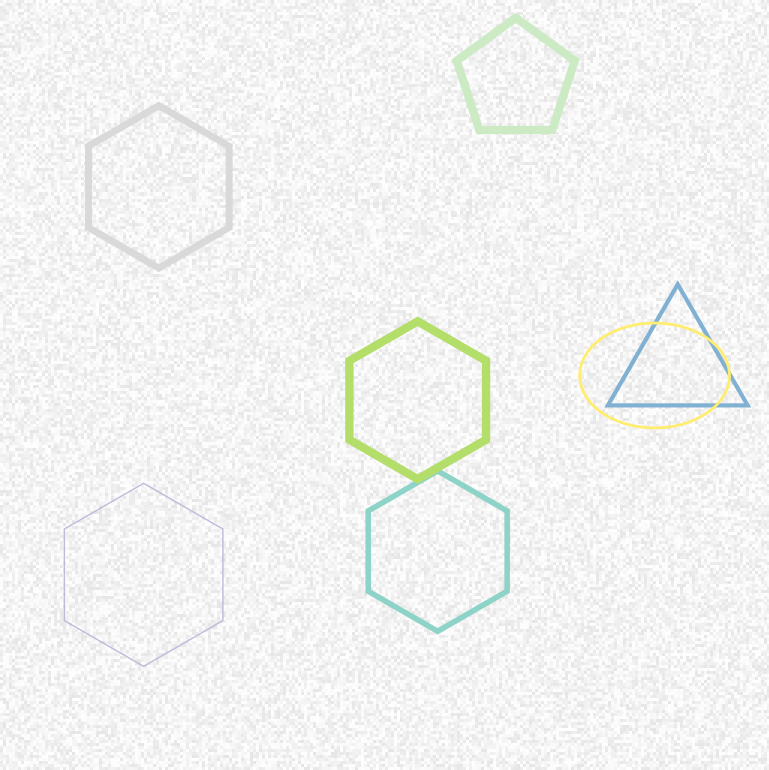[{"shape": "hexagon", "thickness": 2, "radius": 0.52, "center": [0.568, 0.284]}, {"shape": "hexagon", "thickness": 0.5, "radius": 0.59, "center": [0.187, 0.253]}, {"shape": "triangle", "thickness": 1.5, "radius": 0.52, "center": [0.88, 0.526]}, {"shape": "hexagon", "thickness": 3, "radius": 0.51, "center": [0.542, 0.48]}, {"shape": "hexagon", "thickness": 2.5, "radius": 0.53, "center": [0.206, 0.757]}, {"shape": "pentagon", "thickness": 3, "radius": 0.4, "center": [0.67, 0.896]}, {"shape": "oval", "thickness": 1, "radius": 0.49, "center": [0.85, 0.512]}]